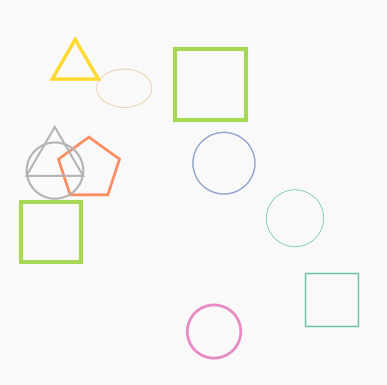[{"shape": "circle", "thickness": 0.5, "radius": 0.37, "center": [0.761, 0.433]}, {"shape": "square", "thickness": 1, "radius": 0.34, "center": [0.856, 0.222]}, {"shape": "pentagon", "thickness": 2, "radius": 0.41, "center": [0.23, 0.561]}, {"shape": "circle", "thickness": 1, "radius": 0.4, "center": [0.578, 0.576]}, {"shape": "circle", "thickness": 2, "radius": 0.35, "center": [0.552, 0.139]}, {"shape": "square", "thickness": 3, "radius": 0.46, "center": [0.543, 0.78]}, {"shape": "square", "thickness": 3, "radius": 0.39, "center": [0.132, 0.398]}, {"shape": "triangle", "thickness": 2.5, "radius": 0.34, "center": [0.194, 0.829]}, {"shape": "oval", "thickness": 0.5, "radius": 0.36, "center": [0.321, 0.771]}, {"shape": "circle", "thickness": 1.5, "radius": 0.37, "center": [0.142, 0.557]}, {"shape": "triangle", "thickness": 1.5, "radius": 0.42, "center": [0.141, 0.585]}]